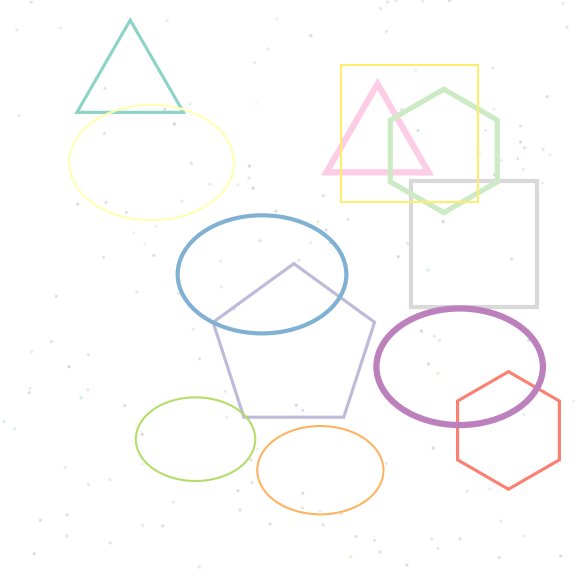[{"shape": "triangle", "thickness": 1.5, "radius": 0.53, "center": [0.226, 0.858]}, {"shape": "oval", "thickness": 1, "radius": 0.71, "center": [0.263, 0.718]}, {"shape": "pentagon", "thickness": 1.5, "radius": 0.74, "center": [0.509, 0.396]}, {"shape": "hexagon", "thickness": 1.5, "radius": 0.51, "center": [0.88, 0.254]}, {"shape": "oval", "thickness": 2, "radius": 0.73, "center": [0.454, 0.524]}, {"shape": "oval", "thickness": 1, "radius": 0.55, "center": [0.555, 0.185]}, {"shape": "oval", "thickness": 1, "radius": 0.52, "center": [0.339, 0.239]}, {"shape": "triangle", "thickness": 3, "radius": 0.51, "center": [0.654, 0.752]}, {"shape": "square", "thickness": 2, "radius": 0.54, "center": [0.82, 0.577]}, {"shape": "oval", "thickness": 3, "radius": 0.72, "center": [0.796, 0.364]}, {"shape": "hexagon", "thickness": 2.5, "radius": 0.53, "center": [0.768, 0.738]}, {"shape": "square", "thickness": 1, "radius": 0.59, "center": [0.709, 0.768]}]